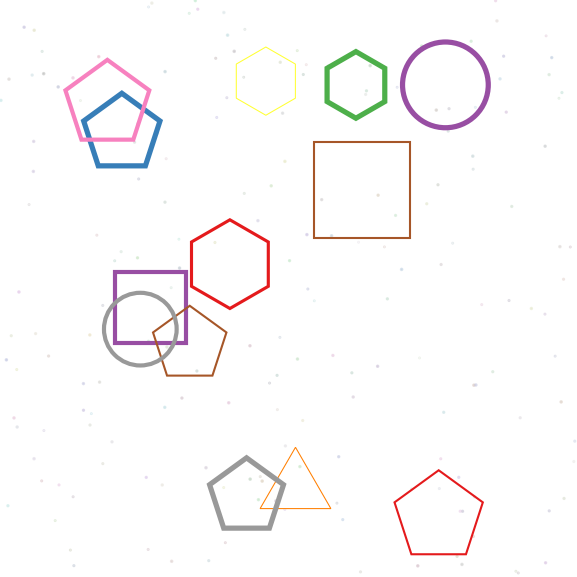[{"shape": "hexagon", "thickness": 1.5, "radius": 0.38, "center": [0.398, 0.542]}, {"shape": "pentagon", "thickness": 1, "radius": 0.4, "center": [0.76, 0.104]}, {"shape": "pentagon", "thickness": 2.5, "radius": 0.35, "center": [0.211, 0.768]}, {"shape": "hexagon", "thickness": 2.5, "radius": 0.29, "center": [0.616, 0.852]}, {"shape": "circle", "thickness": 2.5, "radius": 0.37, "center": [0.771, 0.852]}, {"shape": "square", "thickness": 2, "radius": 0.31, "center": [0.261, 0.466]}, {"shape": "triangle", "thickness": 0.5, "radius": 0.35, "center": [0.512, 0.154]}, {"shape": "hexagon", "thickness": 0.5, "radius": 0.3, "center": [0.46, 0.859]}, {"shape": "square", "thickness": 1, "radius": 0.41, "center": [0.627, 0.67]}, {"shape": "pentagon", "thickness": 1, "radius": 0.33, "center": [0.329, 0.403]}, {"shape": "pentagon", "thickness": 2, "radius": 0.38, "center": [0.186, 0.819]}, {"shape": "pentagon", "thickness": 2.5, "radius": 0.34, "center": [0.427, 0.139]}, {"shape": "circle", "thickness": 2, "radius": 0.31, "center": [0.243, 0.429]}]